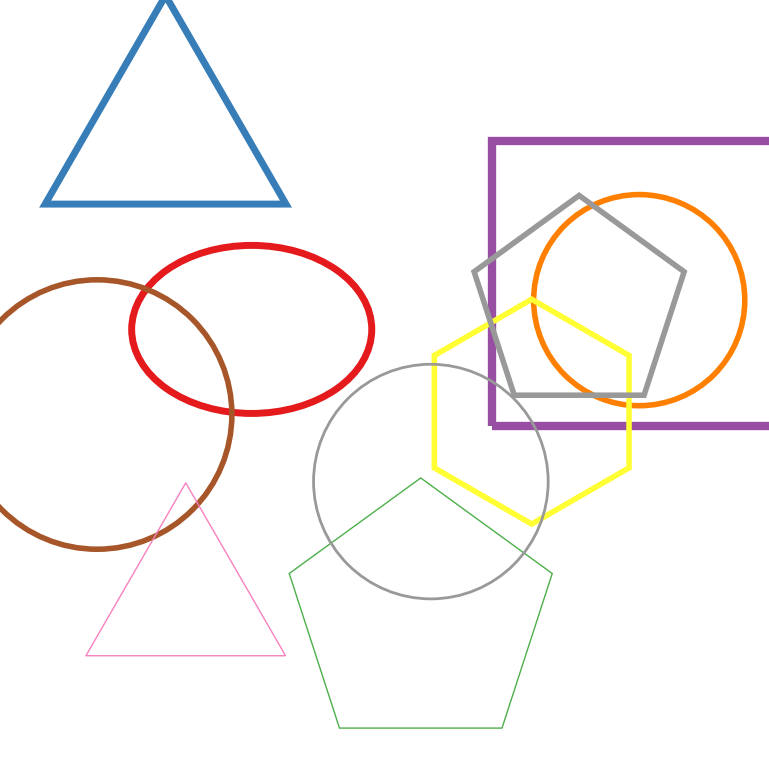[{"shape": "oval", "thickness": 2.5, "radius": 0.78, "center": [0.327, 0.572]}, {"shape": "triangle", "thickness": 2.5, "radius": 0.9, "center": [0.215, 0.825]}, {"shape": "pentagon", "thickness": 0.5, "radius": 0.9, "center": [0.546, 0.2]}, {"shape": "square", "thickness": 3, "radius": 0.93, "center": [0.825, 0.631]}, {"shape": "circle", "thickness": 2, "radius": 0.69, "center": [0.83, 0.61]}, {"shape": "hexagon", "thickness": 2, "radius": 0.73, "center": [0.691, 0.465]}, {"shape": "circle", "thickness": 2, "radius": 0.87, "center": [0.126, 0.462]}, {"shape": "triangle", "thickness": 0.5, "radius": 0.75, "center": [0.241, 0.223]}, {"shape": "pentagon", "thickness": 2, "radius": 0.72, "center": [0.752, 0.603]}, {"shape": "circle", "thickness": 1, "radius": 0.76, "center": [0.56, 0.375]}]